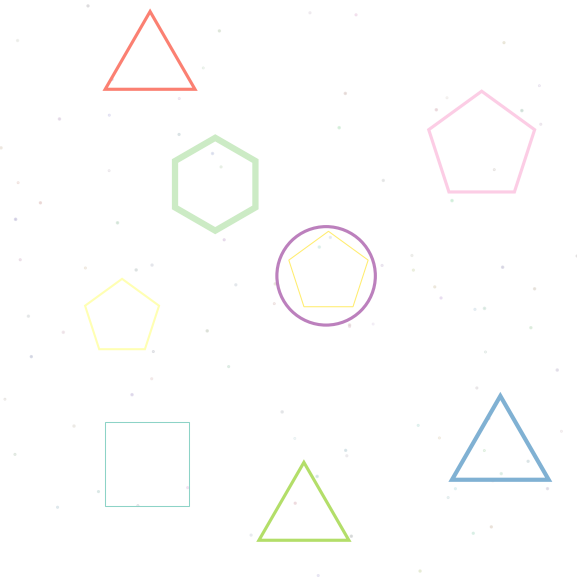[{"shape": "square", "thickness": 0.5, "radius": 0.37, "center": [0.254, 0.196]}, {"shape": "pentagon", "thickness": 1, "radius": 0.34, "center": [0.211, 0.449]}, {"shape": "triangle", "thickness": 1.5, "radius": 0.45, "center": [0.26, 0.889]}, {"shape": "triangle", "thickness": 2, "radius": 0.48, "center": [0.866, 0.217]}, {"shape": "triangle", "thickness": 1.5, "radius": 0.45, "center": [0.526, 0.109]}, {"shape": "pentagon", "thickness": 1.5, "radius": 0.48, "center": [0.834, 0.745]}, {"shape": "circle", "thickness": 1.5, "radius": 0.43, "center": [0.565, 0.521]}, {"shape": "hexagon", "thickness": 3, "radius": 0.4, "center": [0.373, 0.68]}, {"shape": "pentagon", "thickness": 0.5, "radius": 0.36, "center": [0.569, 0.526]}]